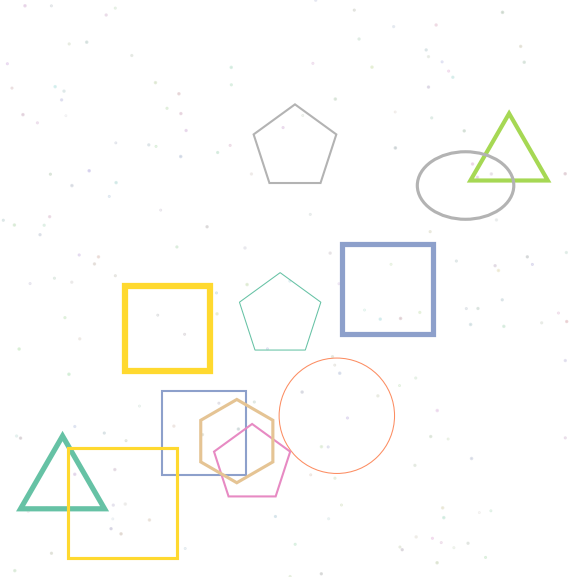[{"shape": "pentagon", "thickness": 0.5, "radius": 0.37, "center": [0.485, 0.453]}, {"shape": "triangle", "thickness": 2.5, "radius": 0.42, "center": [0.108, 0.16]}, {"shape": "circle", "thickness": 0.5, "radius": 0.5, "center": [0.583, 0.279]}, {"shape": "square", "thickness": 1, "radius": 0.36, "center": [0.354, 0.25]}, {"shape": "square", "thickness": 2.5, "radius": 0.39, "center": [0.671, 0.499]}, {"shape": "pentagon", "thickness": 1, "radius": 0.35, "center": [0.437, 0.196]}, {"shape": "triangle", "thickness": 2, "radius": 0.39, "center": [0.882, 0.725]}, {"shape": "square", "thickness": 1.5, "radius": 0.47, "center": [0.212, 0.128]}, {"shape": "square", "thickness": 3, "radius": 0.37, "center": [0.29, 0.431]}, {"shape": "hexagon", "thickness": 1.5, "radius": 0.36, "center": [0.41, 0.235]}, {"shape": "pentagon", "thickness": 1, "radius": 0.38, "center": [0.511, 0.743]}, {"shape": "oval", "thickness": 1.5, "radius": 0.42, "center": [0.806, 0.678]}]